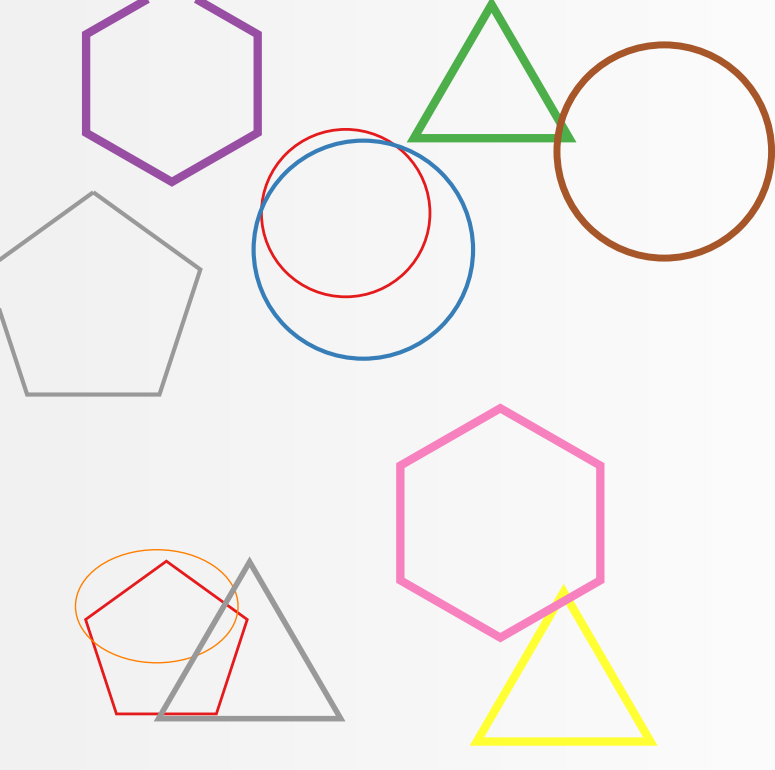[{"shape": "circle", "thickness": 1, "radius": 0.54, "center": [0.446, 0.723]}, {"shape": "pentagon", "thickness": 1, "radius": 0.55, "center": [0.215, 0.162]}, {"shape": "circle", "thickness": 1.5, "radius": 0.71, "center": [0.469, 0.676]}, {"shape": "triangle", "thickness": 3, "radius": 0.58, "center": [0.634, 0.878]}, {"shape": "hexagon", "thickness": 3, "radius": 0.64, "center": [0.222, 0.891]}, {"shape": "oval", "thickness": 0.5, "radius": 0.52, "center": [0.202, 0.213]}, {"shape": "triangle", "thickness": 3, "radius": 0.65, "center": [0.727, 0.102]}, {"shape": "circle", "thickness": 2.5, "radius": 0.69, "center": [0.857, 0.803]}, {"shape": "hexagon", "thickness": 3, "radius": 0.74, "center": [0.646, 0.321]}, {"shape": "triangle", "thickness": 2, "radius": 0.68, "center": [0.322, 0.135]}, {"shape": "pentagon", "thickness": 1.5, "radius": 0.73, "center": [0.12, 0.605]}]